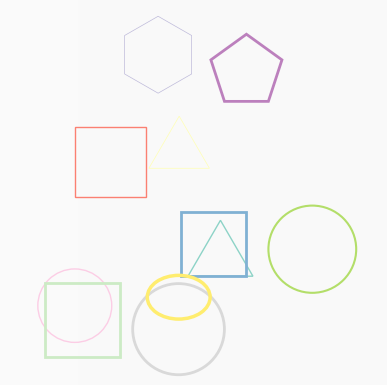[{"shape": "triangle", "thickness": 1, "radius": 0.48, "center": [0.569, 0.331]}, {"shape": "triangle", "thickness": 0.5, "radius": 0.45, "center": [0.462, 0.608]}, {"shape": "hexagon", "thickness": 0.5, "radius": 0.5, "center": [0.408, 0.858]}, {"shape": "square", "thickness": 1, "radius": 0.45, "center": [0.285, 0.58]}, {"shape": "square", "thickness": 2, "radius": 0.42, "center": [0.551, 0.366]}, {"shape": "circle", "thickness": 1.5, "radius": 0.57, "center": [0.806, 0.353]}, {"shape": "circle", "thickness": 1, "radius": 0.48, "center": [0.193, 0.206]}, {"shape": "circle", "thickness": 2, "radius": 0.59, "center": [0.461, 0.145]}, {"shape": "pentagon", "thickness": 2, "radius": 0.48, "center": [0.636, 0.815]}, {"shape": "square", "thickness": 2, "radius": 0.48, "center": [0.212, 0.17]}, {"shape": "oval", "thickness": 2.5, "radius": 0.41, "center": [0.461, 0.228]}]